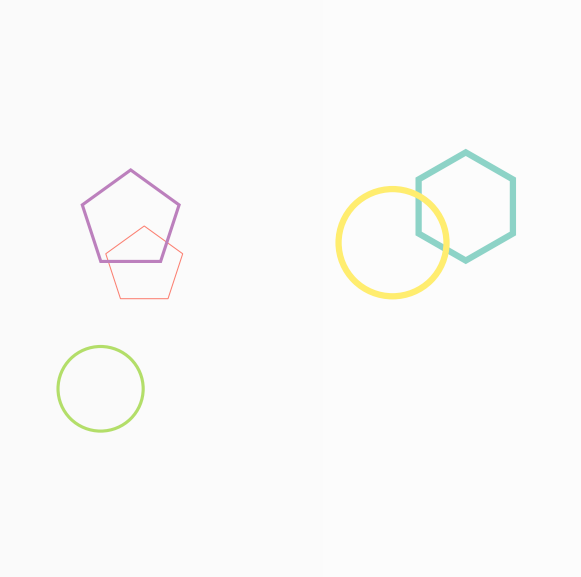[{"shape": "hexagon", "thickness": 3, "radius": 0.47, "center": [0.801, 0.642]}, {"shape": "pentagon", "thickness": 0.5, "radius": 0.35, "center": [0.248, 0.538]}, {"shape": "circle", "thickness": 1.5, "radius": 0.37, "center": [0.173, 0.326]}, {"shape": "pentagon", "thickness": 1.5, "radius": 0.44, "center": [0.225, 0.617]}, {"shape": "circle", "thickness": 3, "radius": 0.46, "center": [0.675, 0.579]}]